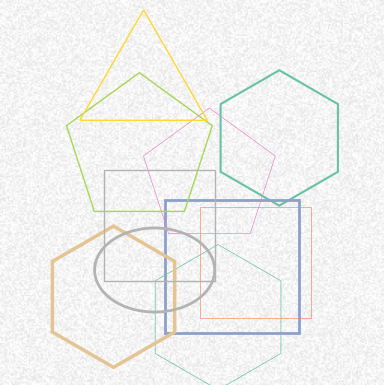[{"shape": "hexagon", "thickness": 0.5, "radius": 0.94, "center": [0.566, 0.176]}, {"shape": "hexagon", "thickness": 1.5, "radius": 0.88, "center": [0.725, 0.642]}, {"shape": "square", "thickness": 0.5, "radius": 0.72, "center": [0.664, 0.318]}, {"shape": "square", "thickness": 2, "radius": 0.87, "center": [0.603, 0.307]}, {"shape": "pentagon", "thickness": 0.5, "radius": 0.9, "center": [0.544, 0.539]}, {"shape": "pentagon", "thickness": 1, "radius": 1.0, "center": [0.362, 0.612]}, {"shape": "triangle", "thickness": 1, "radius": 0.96, "center": [0.373, 0.783]}, {"shape": "hexagon", "thickness": 2.5, "radius": 0.92, "center": [0.295, 0.229]}, {"shape": "oval", "thickness": 2, "radius": 0.78, "center": [0.402, 0.299]}, {"shape": "square", "thickness": 1, "radius": 0.72, "center": [0.414, 0.414]}]